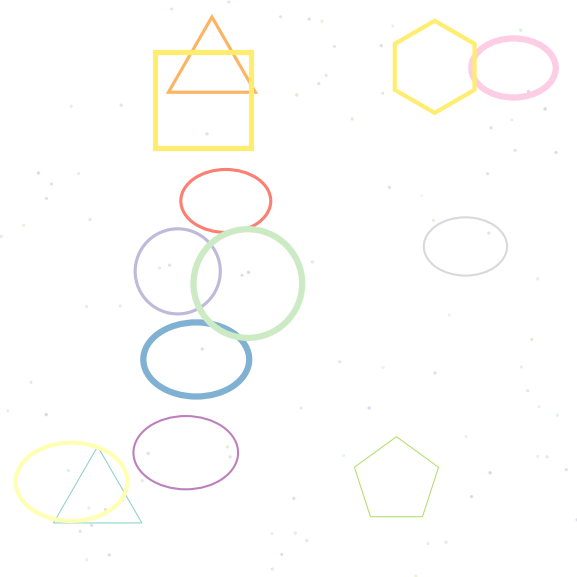[{"shape": "triangle", "thickness": 0.5, "radius": 0.44, "center": [0.169, 0.138]}, {"shape": "oval", "thickness": 2, "radius": 0.48, "center": [0.124, 0.165]}, {"shape": "circle", "thickness": 1.5, "radius": 0.37, "center": [0.308, 0.529]}, {"shape": "oval", "thickness": 1.5, "radius": 0.39, "center": [0.391, 0.651]}, {"shape": "oval", "thickness": 3, "radius": 0.46, "center": [0.34, 0.377]}, {"shape": "triangle", "thickness": 1.5, "radius": 0.43, "center": [0.367, 0.883]}, {"shape": "pentagon", "thickness": 0.5, "radius": 0.38, "center": [0.687, 0.166]}, {"shape": "oval", "thickness": 3, "radius": 0.37, "center": [0.889, 0.881]}, {"shape": "oval", "thickness": 1, "radius": 0.36, "center": [0.806, 0.572]}, {"shape": "oval", "thickness": 1, "radius": 0.45, "center": [0.322, 0.215]}, {"shape": "circle", "thickness": 3, "radius": 0.47, "center": [0.429, 0.508]}, {"shape": "square", "thickness": 2.5, "radius": 0.42, "center": [0.351, 0.826]}, {"shape": "hexagon", "thickness": 2, "radius": 0.4, "center": [0.753, 0.883]}]